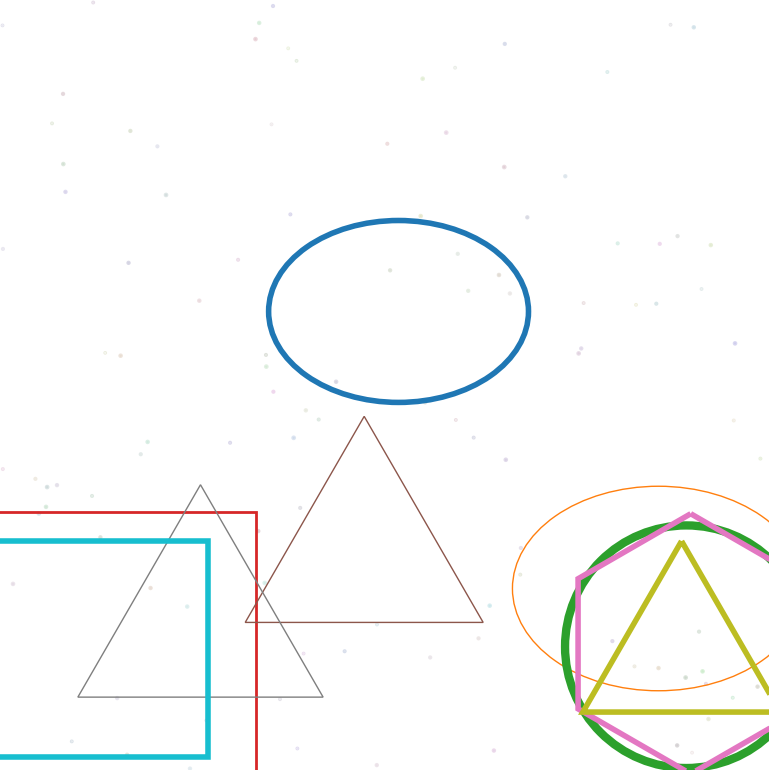[{"shape": "oval", "thickness": 2, "radius": 0.84, "center": [0.518, 0.596]}, {"shape": "oval", "thickness": 0.5, "radius": 0.95, "center": [0.855, 0.236]}, {"shape": "circle", "thickness": 3, "radius": 0.79, "center": [0.891, 0.16]}, {"shape": "square", "thickness": 1, "radius": 0.84, "center": [0.165, 0.167]}, {"shape": "triangle", "thickness": 0.5, "radius": 0.89, "center": [0.473, 0.281]}, {"shape": "hexagon", "thickness": 2, "radius": 0.84, "center": [0.897, 0.164]}, {"shape": "triangle", "thickness": 0.5, "radius": 0.92, "center": [0.26, 0.187]}, {"shape": "triangle", "thickness": 2, "radius": 0.74, "center": [0.885, 0.149]}, {"shape": "square", "thickness": 2, "radius": 0.7, "center": [0.129, 0.157]}]